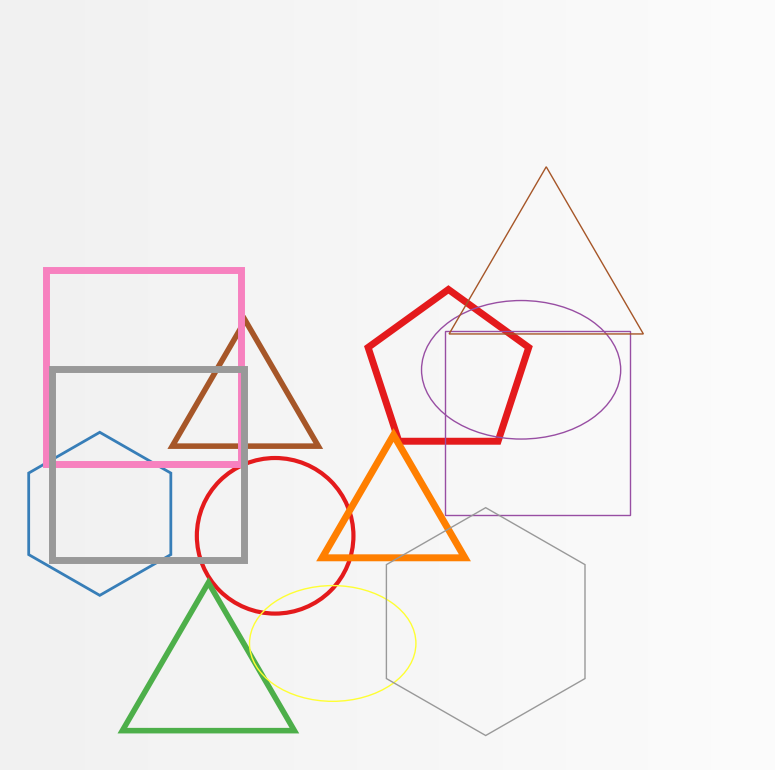[{"shape": "pentagon", "thickness": 2.5, "radius": 0.54, "center": [0.579, 0.515]}, {"shape": "circle", "thickness": 1.5, "radius": 0.51, "center": [0.355, 0.304]}, {"shape": "hexagon", "thickness": 1, "radius": 0.53, "center": [0.129, 0.333]}, {"shape": "triangle", "thickness": 2, "radius": 0.64, "center": [0.269, 0.115]}, {"shape": "square", "thickness": 0.5, "radius": 0.6, "center": [0.694, 0.45]}, {"shape": "oval", "thickness": 0.5, "radius": 0.64, "center": [0.672, 0.52]}, {"shape": "triangle", "thickness": 2.5, "radius": 0.53, "center": [0.508, 0.329]}, {"shape": "oval", "thickness": 0.5, "radius": 0.54, "center": [0.429, 0.164]}, {"shape": "triangle", "thickness": 2, "radius": 0.54, "center": [0.316, 0.475]}, {"shape": "triangle", "thickness": 0.5, "radius": 0.72, "center": [0.705, 0.639]}, {"shape": "square", "thickness": 2.5, "radius": 0.63, "center": [0.185, 0.524]}, {"shape": "hexagon", "thickness": 0.5, "radius": 0.74, "center": [0.627, 0.193]}, {"shape": "square", "thickness": 2.5, "radius": 0.62, "center": [0.191, 0.397]}]